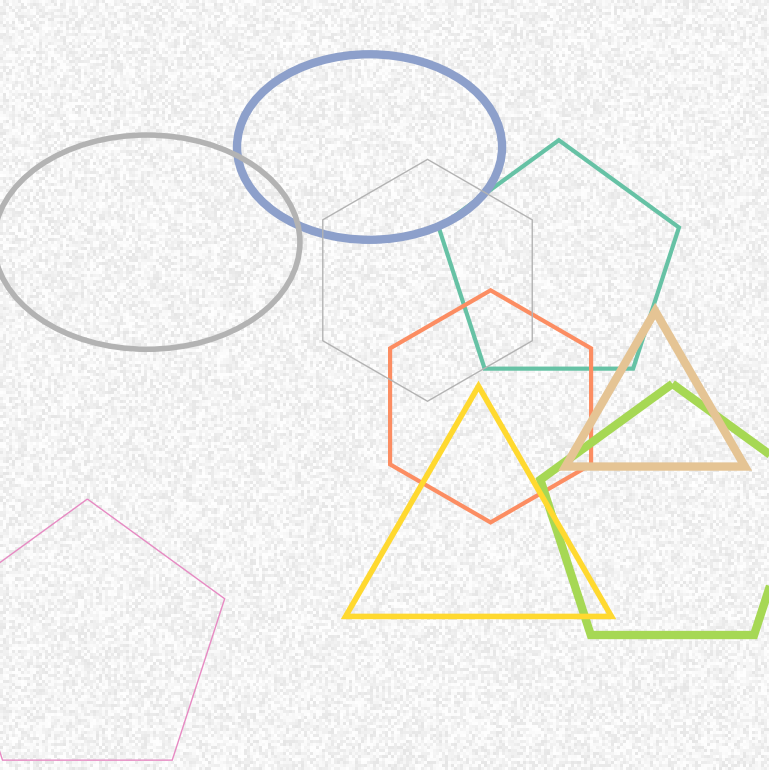[{"shape": "pentagon", "thickness": 1.5, "radius": 0.82, "center": [0.726, 0.654]}, {"shape": "hexagon", "thickness": 1.5, "radius": 0.75, "center": [0.637, 0.472]}, {"shape": "oval", "thickness": 3, "radius": 0.86, "center": [0.48, 0.809]}, {"shape": "pentagon", "thickness": 0.5, "radius": 0.94, "center": [0.113, 0.164]}, {"shape": "pentagon", "thickness": 3, "radius": 0.9, "center": [0.873, 0.321]}, {"shape": "triangle", "thickness": 2, "radius": 1.0, "center": [0.621, 0.299]}, {"shape": "triangle", "thickness": 3, "radius": 0.67, "center": [0.851, 0.461]}, {"shape": "oval", "thickness": 2, "radius": 0.99, "center": [0.191, 0.686]}, {"shape": "hexagon", "thickness": 0.5, "radius": 0.79, "center": [0.555, 0.636]}]